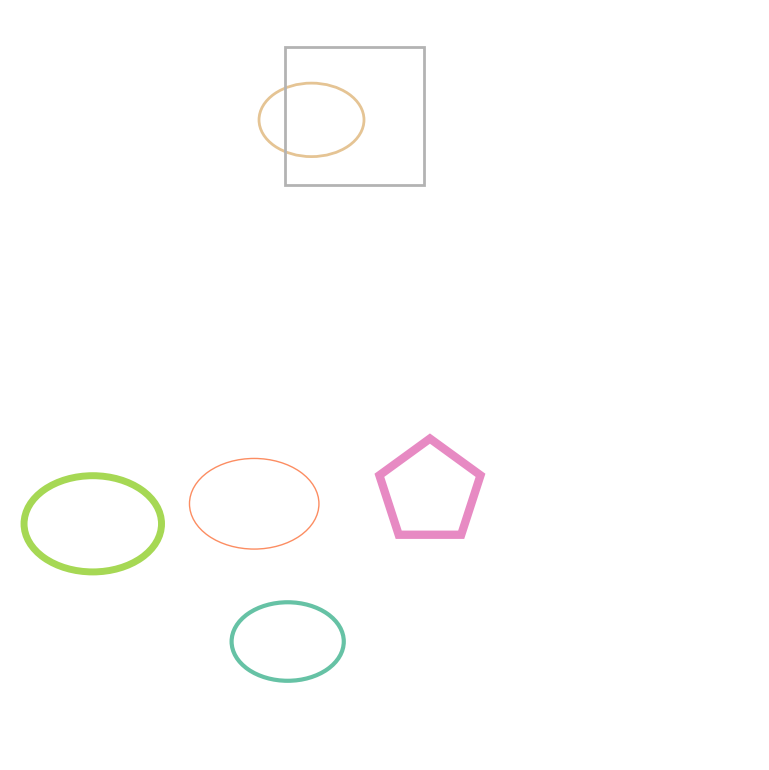[{"shape": "oval", "thickness": 1.5, "radius": 0.36, "center": [0.374, 0.167]}, {"shape": "oval", "thickness": 0.5, "radius": 0.42, "center": [0.33, 0.346]}, {"shape": "pentagon", "thickness": 3, "radius": 0.35, "center": [0.558, 0.361]}, {"shape": "oval", "thickness": 2.5, "radius": 0.45, "center": [0.12, 0.32]}, {"shape": "oval", "thickness": 1, "radius": 0.34, "center": [0.405, 0.844]}, {"shape": "square", "thickness": 1, "radius": 0.45, "center": [0.46, 0.85]}]